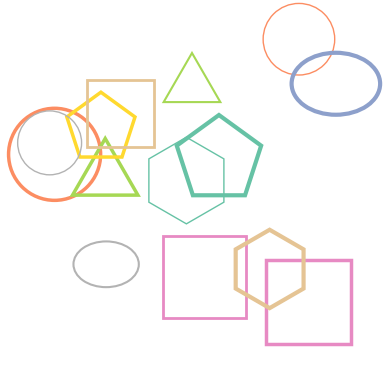[{"shape": "pentagon", "thickness": 3, "radius": 0.58, "center": [0.569, 0.586]}, {"shape": "hexagon", "thickness": 1, "radius": 0.56, "center": [0.484, 0.531]}, {"shape": "circle", "thickness": 2.5, "radius": 0.6, "center": [0.142, 0.599]}, {"shape": "circle", "thickness": 1, "radius": 0.46, "center": [0.776, 0.898]}, {"shape": "oval", "thickness": 3, "radius": 0.57, "center": [0.872, 0.782]}, {"shape": "square", "thickness": 2, "radius": 0.54, "center": [0.532, 0.28]}, {"shape": "square", "thickness": 2.5, "radius": 0.55, "center": [0.801, 0.215]}, {"shape": "triangle", "thickness": 1.5, "radius": 0.43, "center": [0.499, 0.777]}, {"shape": "triangle", "thickness": 2.5, "radius": 0.49, "center": [0.273, 0.542]}, {"shape": "pentagon", "thickness": 2.5, "radius": 0.47, "center": [0.262, 0.667]}, {"shape": "hexagon", "thickness": 3, "radius": 0.51, "center": [0.7, 0.301]}, {"shape": "square", "thickness": 2, "radius": 0.43, "center": [0.313, 0.705]}, {"shape": "oval", "thickness": 1.5, "radius": 0.42, "center": [0.276, 0.314]}, {"shape": "circle", "thickness": 1, "radius": 0.42, "center": [0.129, 0.629]}]